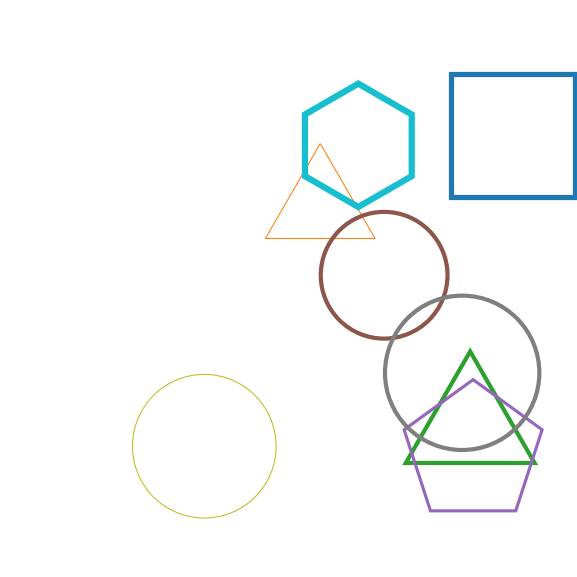[{"shape": "square", "thickness": 2.5, "radius": 0.54, "center": [0.888, 0.765]}, {"shape": "triangle", "thickness": 0.5, "radius": 0.55, "center": [0.555, 0.641]}, {"shape": "triangle", "thickness": 2, "radius": 0.64, "center": [0.814, 0.262]}, {"shape": "pentagon", "thickness": 1.5, "radius": 0.63, "center": [0.819, 0.216]}, {"shape": "circle", "thickness": 2, "radius": 0.55, "center": [0.665, 0.523]}, {"shape": "circle", "thickness": 2, "radius": 0.67, "center": [0.8, 0.354]}, {"shape": "circle", "thickness": 0.5, "radius": 0.62, "center": [0.354, 0.226]}, {"shape": "hexagon", "thickness": 3, "radius": 0.53, "center": [0.62, 0.748]}]